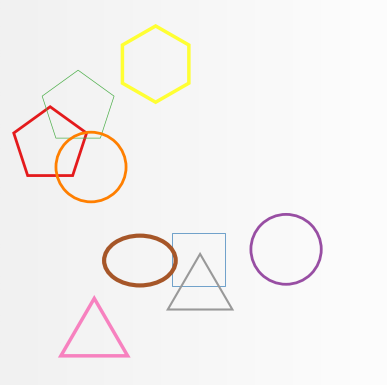[{"shape": "pentagon", "thickness": 2, "radius": 0.49, "center": [0.129, 0.624]}, {"shape": "square", "thickness": 0.5, "radius": 0.34, "center": [0.511, 0.326]}, {"shape": "pentagon", "thickness": 0.5, "radius": 0.49, "center": [0.202, 0.72]}, {"shape": "circle", "thickness": 2, "radius": 0.45, "center": [0.738, 0.352]}, {"shape": "circle", "thickness": 2, "radius": 0.45, "center": [0.235, 0.566]}, {"shape": "hexagon", "thickness": 2.5, "radius": 0.5, "center": [0.402, 0.834]}, {"shape": "oval", "thickness": 3, "radius": 0.46, "center": [0.361, 0.323]}, {"shape": "triangle", "thickness": 2.5, "radius": 0.5, "center": [0.243, 0.125]}, {"shape": "triangle", "thickness": 1.5, "radius": 0.48, "center": [0.516, 0.244]}]